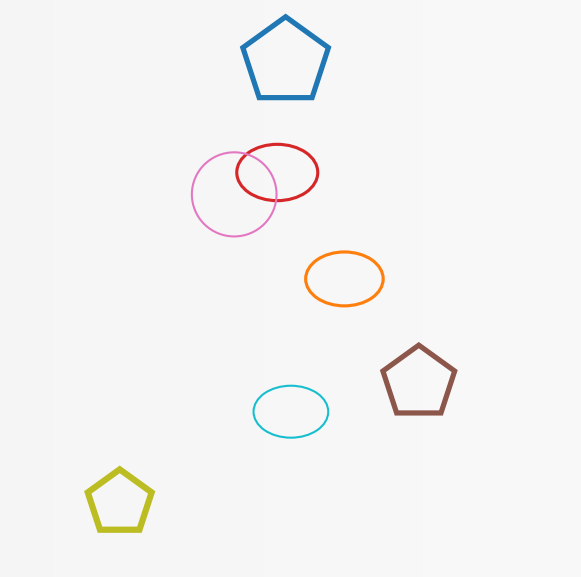[{"shape": "pentagon", "thickness": 2.5, "radius": 0.39, "center": [0.491, 0.893]}, {"shape": "oval", "thickness": 1.5, "radius": 0.33, "center": [0.593, 0.516]}, {"shape": "oval", "thickness": 1.5, "radius": 0.35, "center": [0.477, 0.7]}, {"shape": "pentagon", "thickness": 2.5, "radius": 0.32, "center": [0.721, 0.337]}, {"shape": "circle", "thickness": 1, "radius": 0.36, "center": [0.403, 0.663]}, {"shape": "pentagon", "thickness": 3, "radius": 0.29, "center": [0.206, 0.129]}, {"shape": "oval", "thickness": 1, "radius": 0.32, "center": [0.5, 0.286]}]